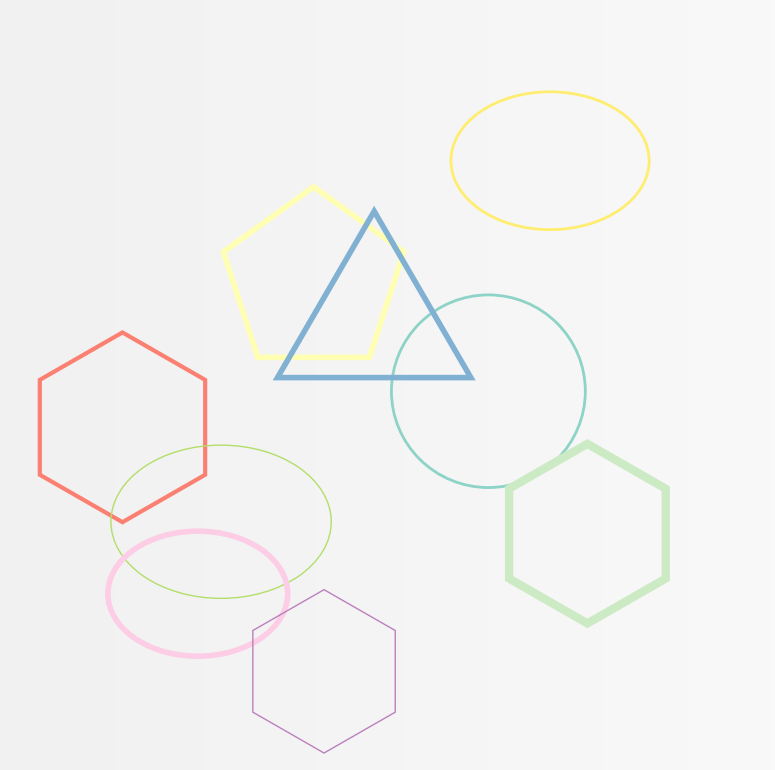[{"shape": "circle", "thickness": 1, "radius": 0.63, "center": [0.63, 0.492]}, {"shape": "pentagon", "thickness": 2, "radius": 0.61, "center": [0.405, 0.635]}, {"shape": "hexagon", "thickness": 1.5, "radius": 0.62, "center": [0.158, 0.445]}, {"shape": "triangle", "thickness": 2, "radius": 0.72, "center": [0.483, 0.582]}, {"shape": "oval", "thickness": 0.5, "radius": 0.71, "center": [0.285, 0.322]}, {"shape": "oval", "thickness": 2, "radius": 0.58, "center": [0.255, 0.229]}, {"shape": "hexagon", "thickness": 0.5, "radius": 0.53, "center": [0.418, 0.128]}, {"shape": "hexagon", "thickness": 3, "radius": 0.58, "center": [0.758, 0.307]}, {"shape": "oval", "thickness": 1, "radius": 0.64, "center": [0.71, 0.791]}]